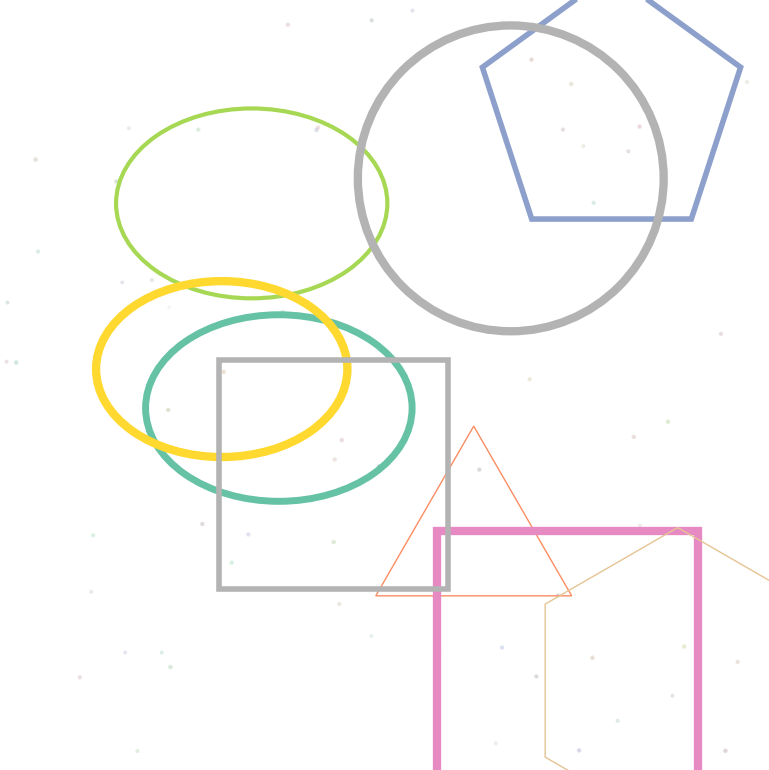[{"shape": "oval", "thickness": 2.5, "radius": 0.87, "center": [0.362, 0.47]}, {"shape": "triangle", "thickness": 0.5, "radius": 0.73, "center": [0.615, 0.3]}, {"shape": "pentagon", "thickness": 2, "radius": 0.88, "center": [0.794, 0.858]}, {"shape": "square", "thickness": 3, "radius": 0.85, "center": [0.737, 0.141]}, {"shape": "oval", "thickness": 1.5, "radius": 0.88, "center": [0.327, 0.736]}, {"shape": "oval", "thickness": 3, "radius": 0.82, "center": [0.288, 0.521]}, {"shape": "hexagon", "thickness": 0.5, "radius": 0.99, "center": [0.88, 0.116]}, {"shape": "square", "thickness": 2, "radius": 0.74, "center": [0.434, 0.384]}, {"shape": "circle", "thickness": 3, "radius": 0.99, "center": [0.663, 0.768]}]